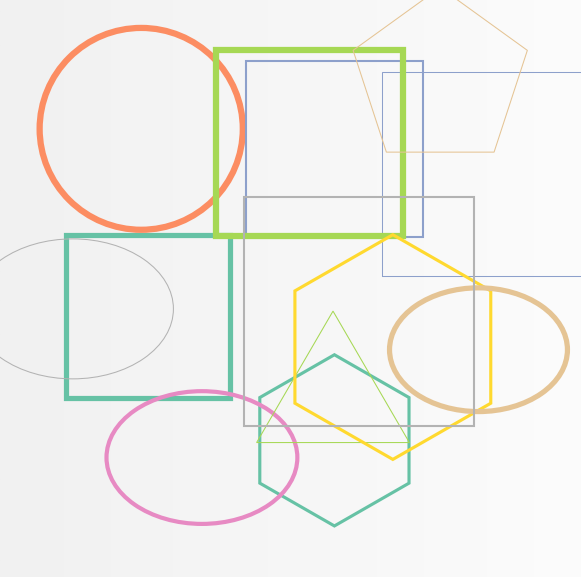[{"shape": "square", "thickness": 2.5, "radius": 0.71, "center": [0.254, 0.451]}, {"shape": "hexagon", "thickness": 1.5, "radius": 0.74, "center": [0.575, 0.237]}, {"shape": "circle", "thickness": 3, "radius": 0.87, "center": [0.243, 0.776]}, {"shape": "square", "thickness": 0.5, "radius": 0.88, "center": [0.834, 0.698]}, {"shape": "square", "thickness": 1, "radius": 0.76, "center": [0.575, 0.741]}, {"shape": "oval", "thickness": 2, "radius": 0.82, "center": [0.347, 0.207]}, {"shape": "square", "thickness": 3, "radius": 0.8, "center": [0.533, 0.751]}, {"shape": "triangle", "thickness": 0.5, "radius": 0.76, "center": [0.573, 0.309]}, {"shape": "hexagon", "thickness": 1.5, "radius": 0.97, "center": [0.676, 0.398]}, {"shape": "oval", "thickness": 2.5, "radius": 0.77, "center": [0.823, 0.394]}, {"shape": "pentagon", "thickness": 0.5, "radius": 0.79, "center": [0.757, 0.863]}, {"shape": "square", "thickness": 1, "radius": 0.99, "center": [0.618, 0.46]}, {"shape": "oval", "thickness": 0.5, "radius": 0.87, "center": [0.125, 0.464]}]